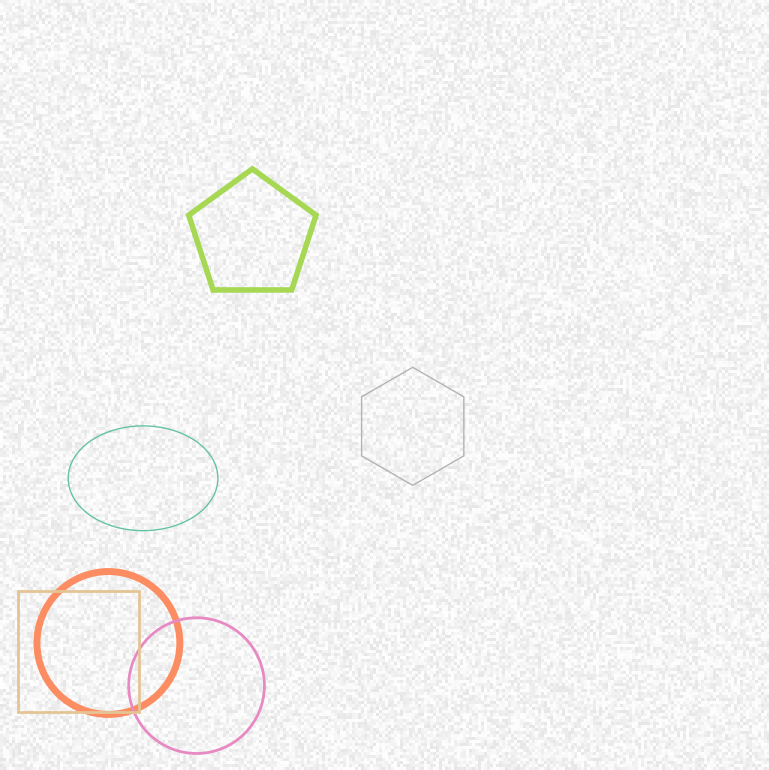[{"shape": "oval", "thickness": 0.5, "radius": 0.49, "center": [0.186, 0.379]}, {"shape": "circle", "thickness": 2.5, "radius": 0.46, "center": [0.141, 0.165]}, {"shape": "circle", "thickness": 1, "radius": 0.44, "center": [0.255, 0.11]}, {"shape": "pentagon", "thickness": 2, "radius": 0.43, "center": [0.328, 0.694]}, {"shape": "square", "thickness": 1, "radius": 0.39, "center": [0.102, 0.154]}, {"shape": "hexagon", "thickness": 0.5, "radius": 0.38, "center": [0.536, 0.446]}]